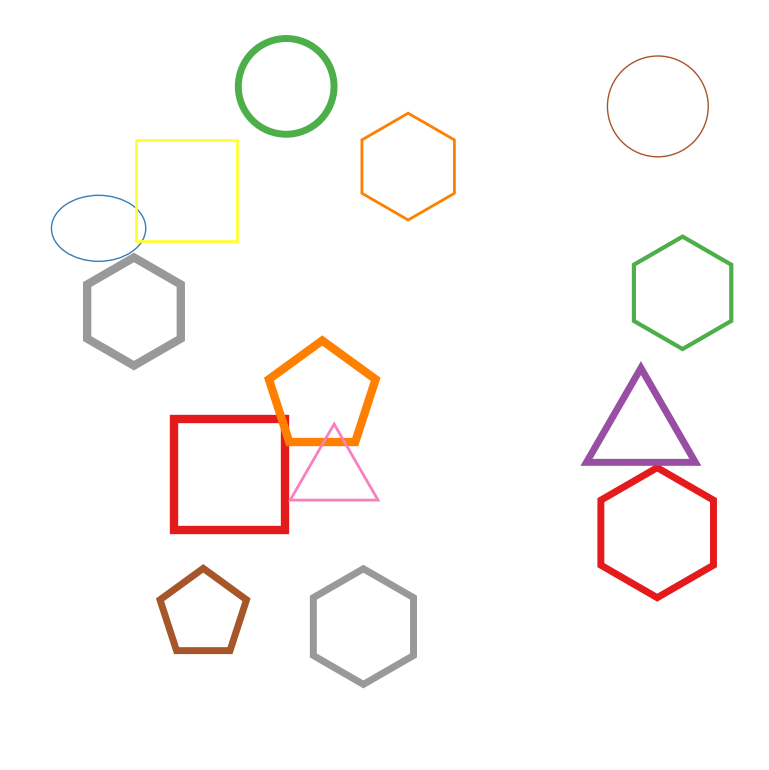[{"shape": "hexagon", "thickness": 2.5, "radius": 0.42, "center": [0.853, 0.308]}, {"shape": "square", "thickness": 3, "radius": 0.36, "center": [0.298, 0.384]}, {"shape": "oval", "thickness": 0.5, "radius": 0.31, "center": [0.128, 0.703]}, {"shape": "circle", "thickness": 2.5, "radius": 0.31, "center": [0.372, 0.888]}, {"shape": "hexagon", "thickness": 1.5, "radius": 0.37, "center": [0.886, 0.62]}, {"shape": "triangle", "thickness": 2.5, "radius": 0.41, "center": [0.832, 0.44]}, {"shape": "pentagon", "thickness": 3, "radius": 0.36, "center": [0.419, 0.485]}, {"shape": "hexagon", "thickness": 1, "radius": 0.35, "center": [0.53, 0.784]}, {"shape": "square", "thickness": 1, "radius": 0.33, "center": [0.242, 0.752]}, {"shape": "pentagon", "thickness": 2.5, "radius": 0.3, "center": [0.264, 0.203]}, {"shape": "circle", "thickness": 0.5, "radius": 0.33, "center": [0.854, 0.862]}, {"shape": "triangle", "thickness": 1, "radius": 0.33, "center": [0.434, 0.383]}, {"shape": "hexagon", "thickness": 3, "radius": 0.35, "center": [0.174, 0.595]}, {"shape": "hexagon", "thickness": 2.5, "radius": 0.38, "center": [0.472, 0.186]}]